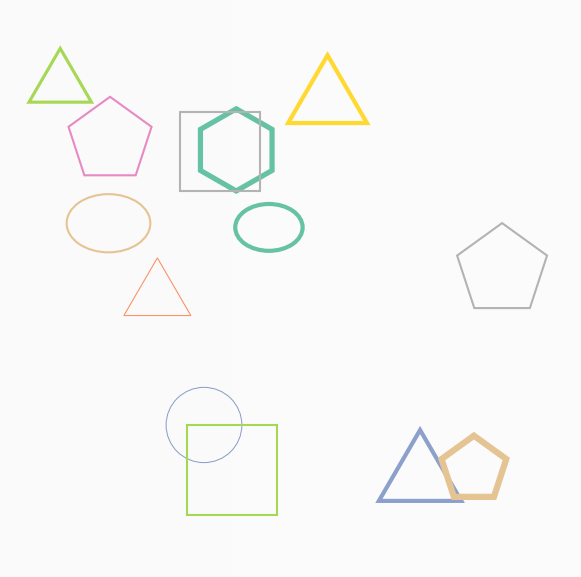[{"shape": "hexagon", "thickness": 2.5, "radius": 0.36, "center": [0.406, 0.74]}, {"shape": "oval", "thickness": 2, "radius": 0.29, "center": [0.463, 0.605]}, {"shape": "triangle", "thickness": 0.5, "radius": 0.33, "center": [0.271, 0.486]}, {"shape": "circle", "thickness": 0.5, "radius": 0.33, "center": [0.351, 0.263]}, {"shape": "triangle", "thickness": 2, "radius": 0.41, "center": [0.723, 0.173]}, {"shape": "pentagon", "thickness": 1, "radius": 0.38, "center": [0.189, 0.756]}, {"shape": "triangle", "thickness": 1.5, "radius": 0.31, "center": [0.104, 0.853]}, {"shape": "square", "thickness": 1, "radius": 0.39, "center": [0.399, 0.185]}, {"shape": "triangle", "thickness": 2, "radius": 0.39, "center": [0.564, 0.825]}, {"shape": "oval", "thickness": 1, "radius": 0.36, "center": [0.187, 0.613]}, {"shape": "pentagon", "thickness": 3, "radius": 0.29, "center": [0.815, 0.186]}, {"shape": "square", "thickness": 1, "radius": 0.34, "center": [0.379, 0.737]}, {"shape": "pentagon", "thickness": 1, "radius": 0.41, "center": [0.864, 0.531]}]